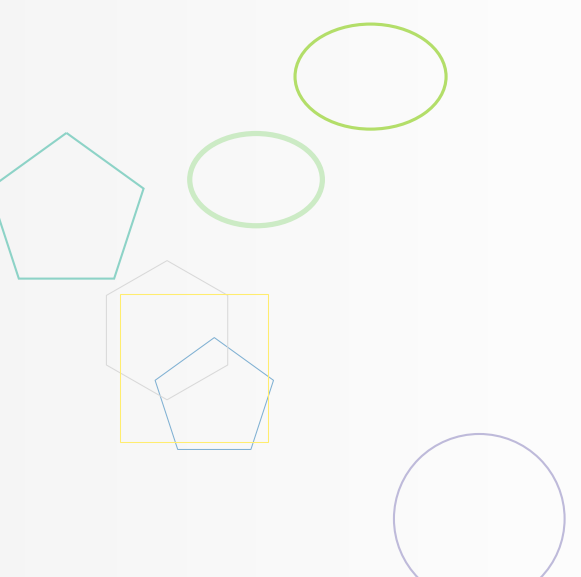[{"shape": "pentagon", "thickness": 1, "radius": 0.7, "center": [0.114, 0.63]}, {"shape": "circle", "thickness": 1, "radius": 0.73, "center": [0.825, 0.101]}, {"shape": "pentagon", "thickness": 0.5, "radius": 0.54, "center": [0.369, 0.307]}, {"shape": "oval", "thickness": 1.5, "radius": 0.65, "center": [0.638, 0.866]}, {"shape": "hexagon", "thickness": 0.5, "radius": 0.6, "center": [0.287, 0.427]}, {"shape": "oval", "thickness": 2.5, "radius": 0.57, "center": [0.441, 0.688]}, {"shape": "square", "thickness": 0.5, "radius": 0.64, "center": [0.334, 0.362]}]